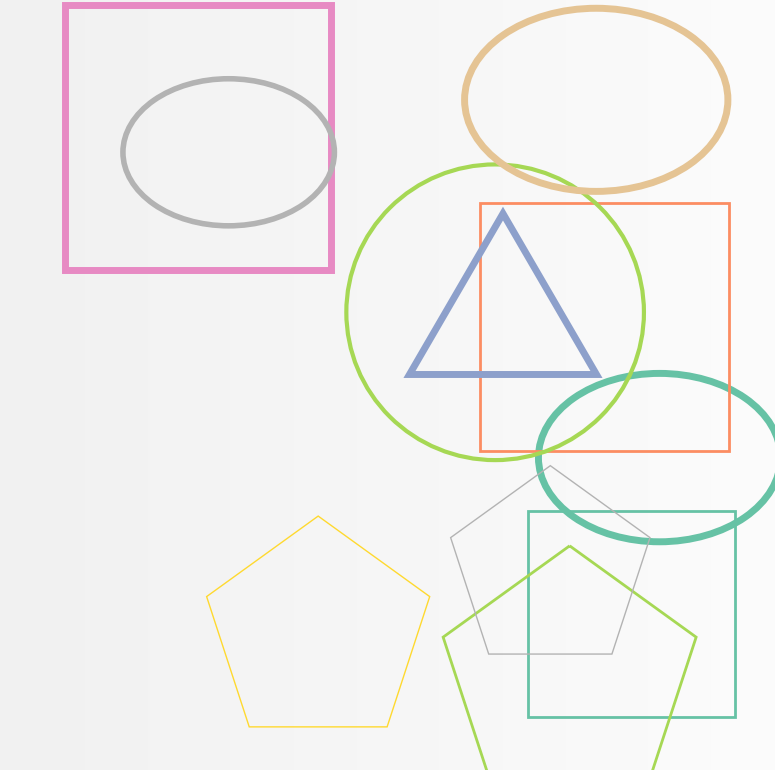[{"shape": "oval", "thickness": 2.5, "radius": 0.78, "center": [0.851, 0.406]}, {"shape": "square", "thickness": 1, "radius": 0.67, "center": [0.815, 0.202]}, {"shape": "square", "thickness": 1, "radius": 0.8, "center": [0.78, 0.575]}, {"shape": "triangle", "thickness": 2.5, "radius": 0.7, "center": [0.649, 0.583]}, {"shape": "square", "thickness": 2.5, "radius": 0.86, "center": [0.256, 0.821]}, {"shape": "circle", "thickness": 1.5, "radius": 0.96, "center": [0.639, 0.594]}, {"shape": "pentagon", "thickness": 1, "radius": 0.86, "center": [0.735, 0.119]}, {"shape": "pentagon", "thickness": 0.5, "radius": 0.76, "center": [0.411, 0.178]}, {"shape": "oval", "thickness": 2.5, "radius": 0.85, "center": [0.769, 0.87]}, {"shape": "oval", "thickness": 2, "radius": 0.68, "center": [0.295, 0.802]}, {"shape": "pentagon", "thickness": 0.5, "radius": 0.68, "center": [0.71, 0.26]}]